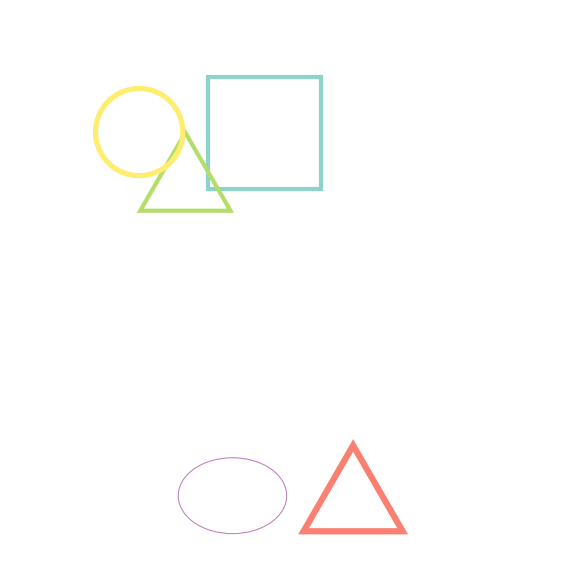[{"shape": "square", "thickness": 2, "radius": 0.49, "center": [0.458, 0.769]}, {"shape": "triangle", "thickness": 3, "radius": 0.5, "center": [0.611, 0.129]}, {"shape": "triangle", "thickness": 2, "radius": 0.45, "center": [0.321, 0.679]}, {"shape": "oval", "thickness": 0.5, "radius": 0.47, "center": [0.403, 0.141]}, {"shape": "circle", "thickness": 2.5, "radius": 0.38, "center": [0.241, 0.77]}]